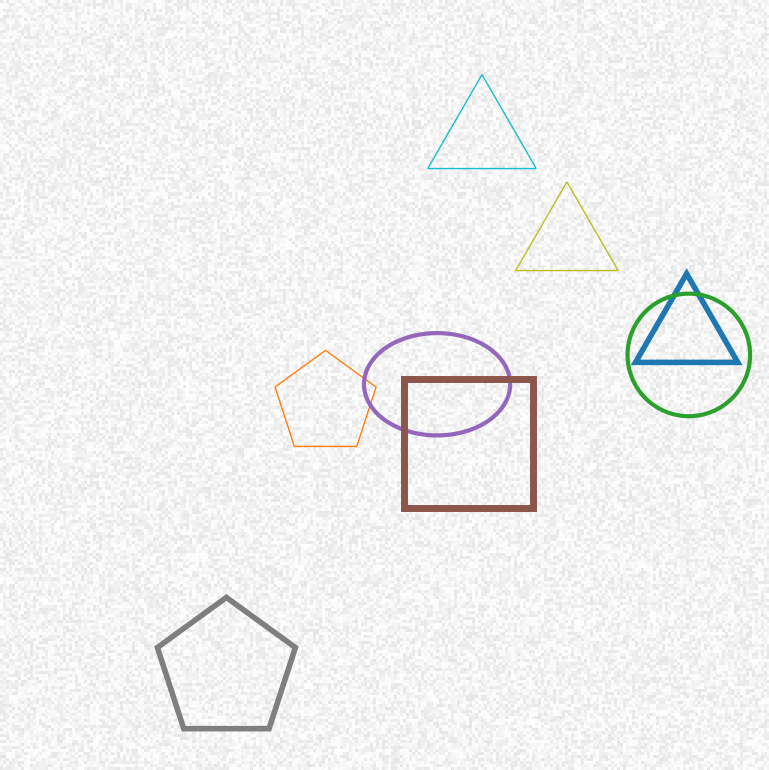[{"shape": "triangle", "thickness": 2, "radius": 0.38, "center": [0.892, 0.568]}, {"shape": "pentagon", "thickness": 0.5, "radius": 0.34, "center": [0.423, 0.476]}, {"shape": "circle", "thickness": 1.5, "radius": 0.4, "center": [0.895, 0.539]}, {"shape": "oval", "thickness": 1.5, "radius": 0.47, "center": [0.568, 0.501]}, {"shape": "square", "thickness": 2.5, "radius": 0.42, "center": [0.608, 0.425]}, {"shape": "pentagon", "thickness": 2, "radius": 0.47, "center": [0.294, 0.13]}, {"shape": "triangle", "thickness": 0.5, "radius": 0.38, "center": [0.736, 0.687]}, {"shape": "triangle", "thickness": 0.5, "radius": 0.41, "center": [0.626, 0.822]}]